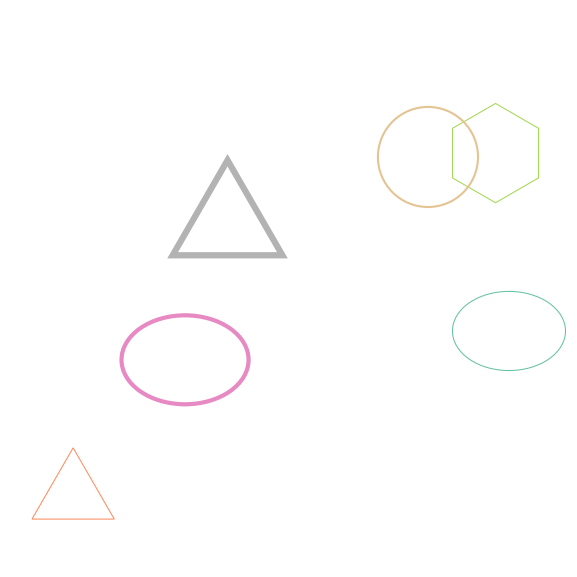[{"shape": "oval", "thickness": 0.5, "radius": 0.49, "center": [0.881, 0.426]}, {"shape": "triangle", "thickness": 0.5, "radius": 0.41, "center": [0.127, 0.141]}, {"shape": "oval", "thickness": 2, "radius": 0.55, "center": [0.32, 0.376]}, {"shape": "hexagon", "thickness": 0.5, "radius": 0.43, "center": [0.858, 0.734]}, {"shape": "circle", "thickness": 1, "radius": 0.43, "center": [0.741, 0.727]}, {"shape": "triangle", "thickness": 3, "radius": 0.55, "center": [0.394, 0.612]}]